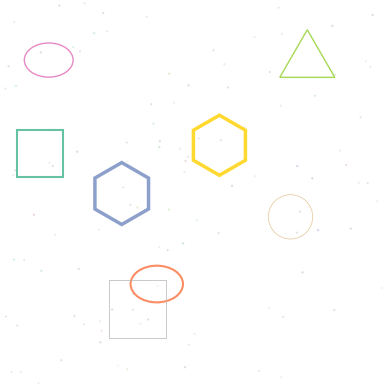[{"shape": "square", "thickness": 1.5, "radius": 0.3, "center": [0.104, 0.6]}, {"shape": "oval", "thickness": 1.5, "radius": 0.34, "center": [0.407, 0.262]}, {"shape": "hexagon", "thickness": 2.5, "radius": 0.4, "center": [0.316, 0.497]}, {"shape": "oval", "thickness": 1, "radius": 0.32, "center": [0.127, 0.844]}, {"shape": "triangle", "thickness": 1, "radius": 0.41, "center": [0.798, 0.84]}, {"shape": "hexagon", "thickness": 2.5, "radius": 0.39, "center": [0.57, 0.623]}, {"shape": "circle", "thickness": 0.5, "radius": 0.29, "center": [0.755, 0.437]}, {"shape": "square", "thickness": 0.5, "radius": 0.37, "center": [0.356, 0.197]}]